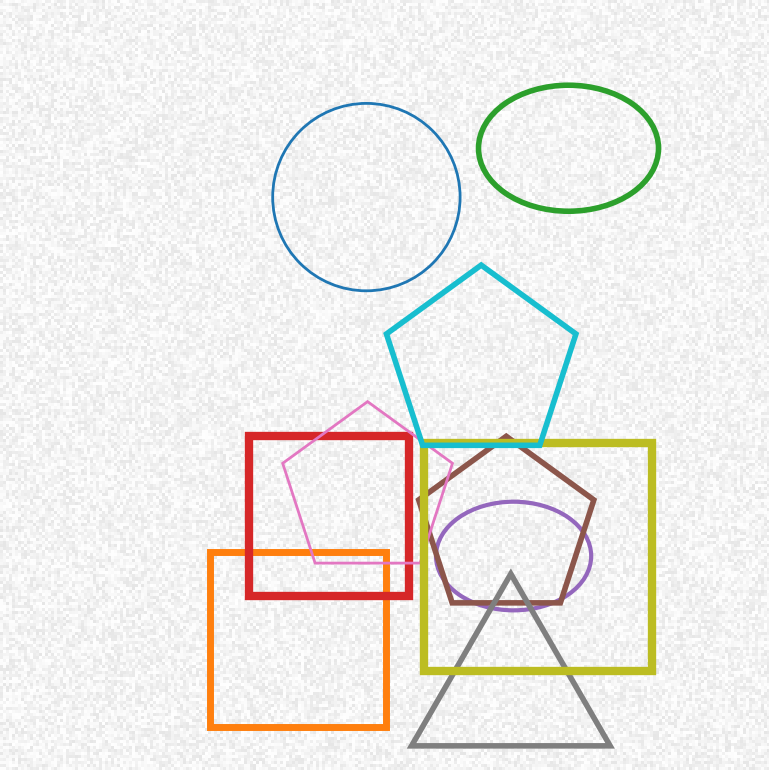[{"shape": "circle", "thickness": 1, "radius": 0.61, "center": [0.476, 0.744]}, {"shape": "square", "thickness": 2.5, "radius": 0.57, "center": [0.387, 0.169]}, {"shape": "oval", "thickness": 2, "radius": 0.58, "center": [0.738, 0.807]}, {"shape": "square", "thickness": 3, "radius": 0.52, "center": [0.428, 0.33]}, {"shape": "oval", "thickness": 1.5, "radius": 0.5, "center": [0.667, 0.278]}, {"shape": "pentagon", "thickness": 2, "radius": 0.6, "center": [0.657, 0.314]}, {"shape": "pentagon", "thickness": 1, "radius": 0.58, "center": [0.477, 0.362]}, {"shape": "triangle", "thickness": 2, "radius": 0.74, "center": [0.663, 0.106]}, {"shape": "square", "thickness": 3, "radius": 0.74, "center": [0.699, 0.277]}, {"shape": "pentagon", "thickness": 2, "radius": 0.65, "center": [0.625, 0.526]}]